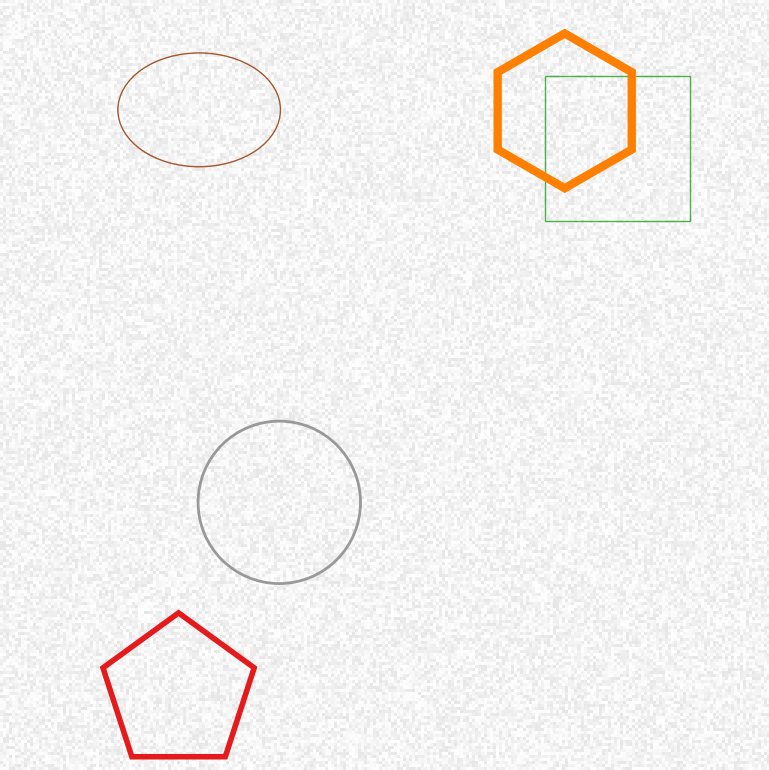[{"shape": "pentagon", "thickness": 2, "radius": 0.52, "center": [0.232, 0.101]}, {"shape": "square", "thickness": 0.5, "radius": 0.47, "center": [0.802, 0.807]}, {"shape": "hexagon", "thickness": 3, "radius": 0.5, "center": [0.733, 0.856]}, {"shape": "oval", "thickness": 0.5, "radius": 0.53, "center": [0.259, 0.857]}, {"shape": "circle", "thickness": 1, "radius": 0.53, "center": [0.363, 0.348]}]